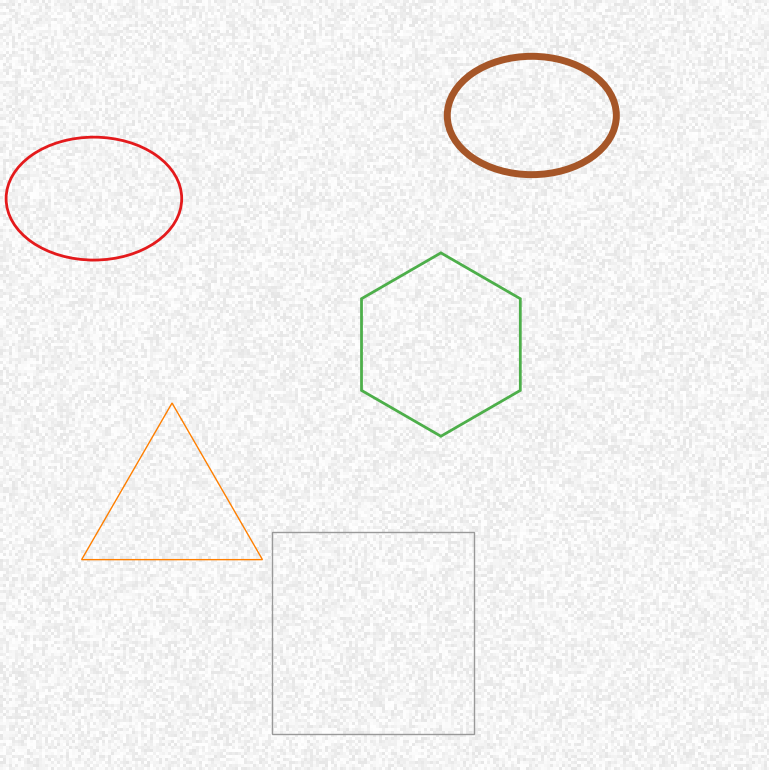[{"shape": "oval", "thickness": 1, "radius": 0.57, "center": [0.122, 0.742]}, {"shape": "hexagon", "thickness": 1, "radius": 0.6, "center": [0.573, 0.553]}, {"shape": "triangle", "thickness": 0.5, "radius": 0.68, "center": [0.223, 0.341]}, {"shape": "oval", "thickness": 2.5, "radius": 0.55, "center": [0.691, 0.85]}, {"shape": "square", "thickness": 0.5, "radius": 0.66, "center": [0.484, 0.178]}]